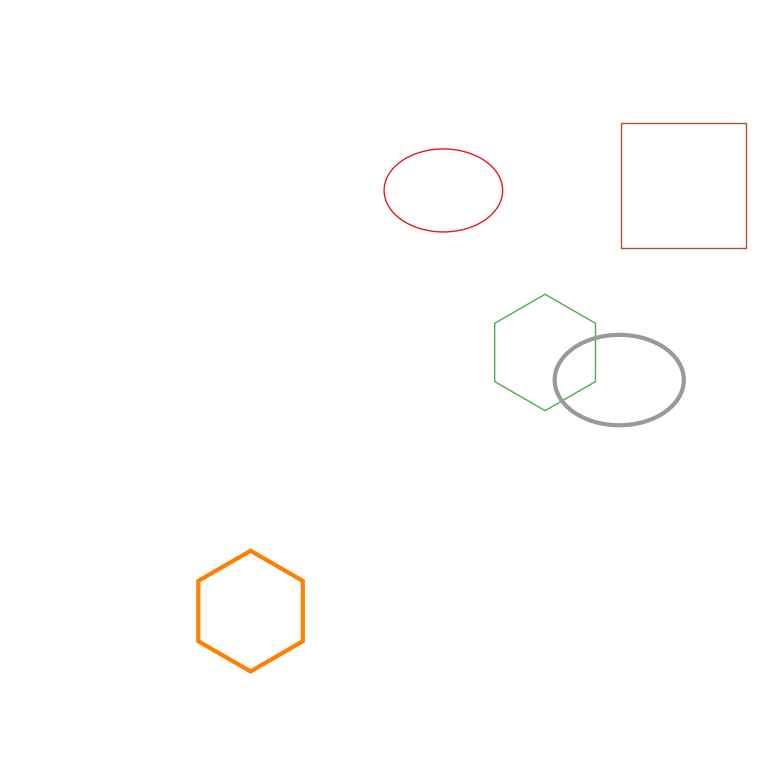[{"shape": "oval", "thickness": 0.5, "radius": 0.38, "center": [0.576, 0.753]}, {"shape": "hexagon", "thickness": 0.5, "radius": 0.38, "center": [0.708, 0.542]}, {"shape": "hexagon", "thickness": 1.5, "radius": 0.39, "center": [0.325, 0.206]}, {"shape": "square", "thickness": 0.5, "radius": 0.41, "center": [0.888, 0.759]}, {"shape": "oval", "thickness": 1.5, "radius": 0.42, "center": [0.804, 0.506]}]